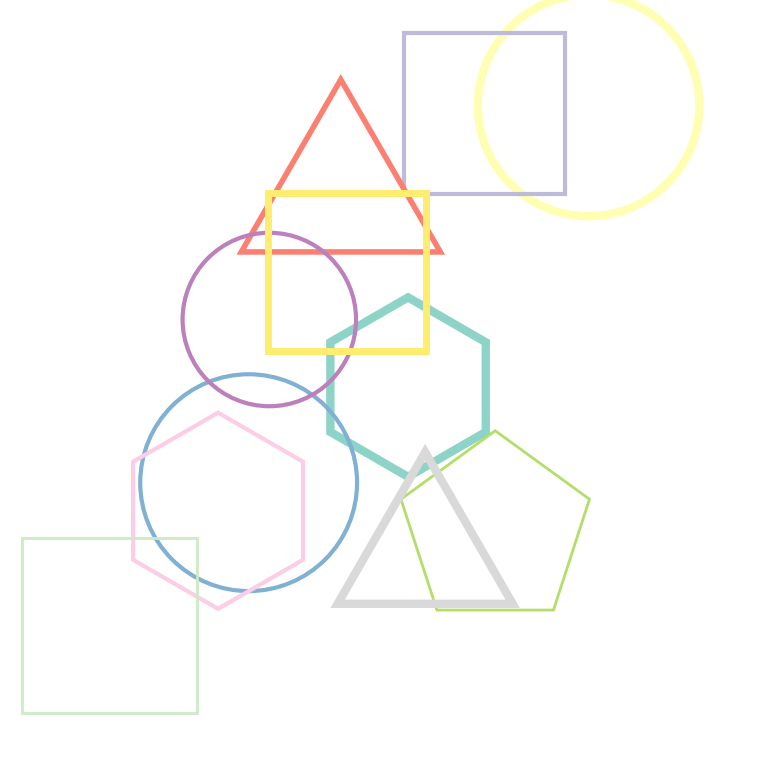[{"shape": "hexagon", "thickness": 3, "radius": 0.58, "center": [0.53, 0.497]}, {"shape": "circle", "thickness": 3, "radius": 0.72, "center": [0.764, 0.863]}, {"shape": "square", "thickness": 1.5, "radius": 0.52, "center": [0.629, 0.852]}, {"shape": "triangle", "thickness": 2, "radius": 0.75, "center": [0.443, 0.747]}, {"shape": "circle", "thickness": 1.5, "radius": 0.7, "center": [0.323, 0.373]}, {"shape": "pentagon", "thickness": 1, "radius": 0.64, "center": [0.643, 0.312]}, {"shape": "hexagon", "thickness": 1.5, "radius": 0.64, "center": [0.283, 0.337]}, {"shape": "triangle", "thickness": 3, "radius": 0.66, "center": [0.552, 0.281]}, {"shape": "circle", "thickness": 1.5, "radius": 0.56, "center": [0.35, 0.585]}, {"shape": "square", "thickness": 1, "radius": 0.57, "center": [0.142, 0.188]}, {"shape": "square", "thickness": 2.5, "radius": 0.51, "center": [0.451, 0.647]}]